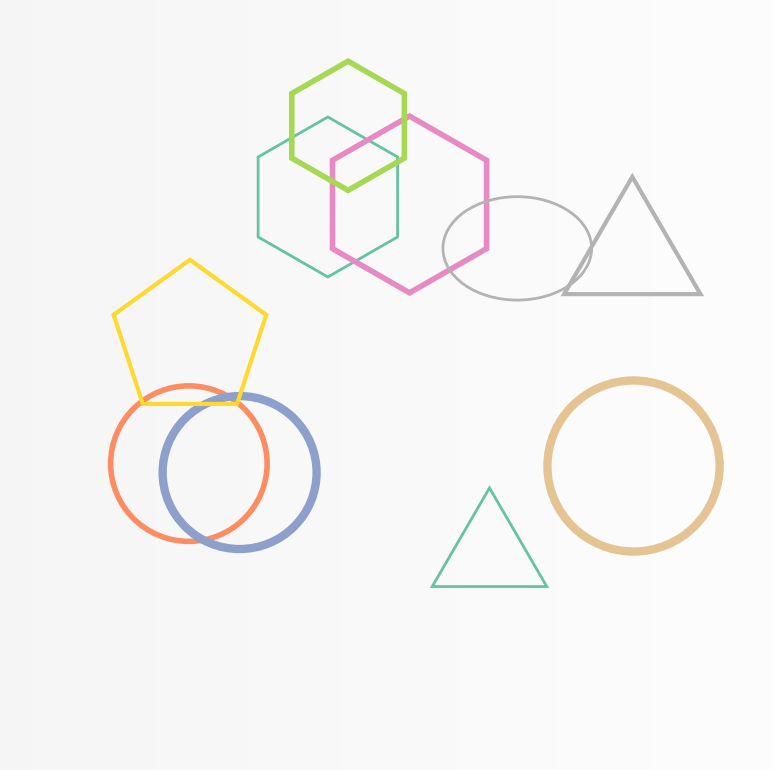[{"shape": "hexagon", "thickness": 1, "radius": 0.52, "center": [0.423, 0.744]}, {"shape": "triangle", "thickness": 1, "radius": 0.43, "center": [0.632, 0.281]}, {"shape": "circle", "thickness": 2, "radius": 0.5, "center": [0.244, 0.398]}, {"shape": "circle", "thickness": 3, "radius": 0.5, "center": [0.309, 0.386]}, {"shape": "hexagon", "thickness": 2, "radius": 0.57, "center": [0.528, 0.734]}, {"shape": "hexagon", "thickness": 2, "radius": 0.42, "center": [0.449, 0.837]}, {"shape": "pentagon", "thickness": 1.5, "radius": 0.52, "center": [0.245, 0.559]}, {"shape": "circle", "thickness": 3, "radius": 0.56, "center": [0.817, 0.395]}, {"shape": "oval", "thickness": 1, "radius": 0.48, "center": [0.667, 0.677]}, {"shape": "triangle", "thickness": 1.5, "radius": 0.51, "center": [0.816, 0.669]}]